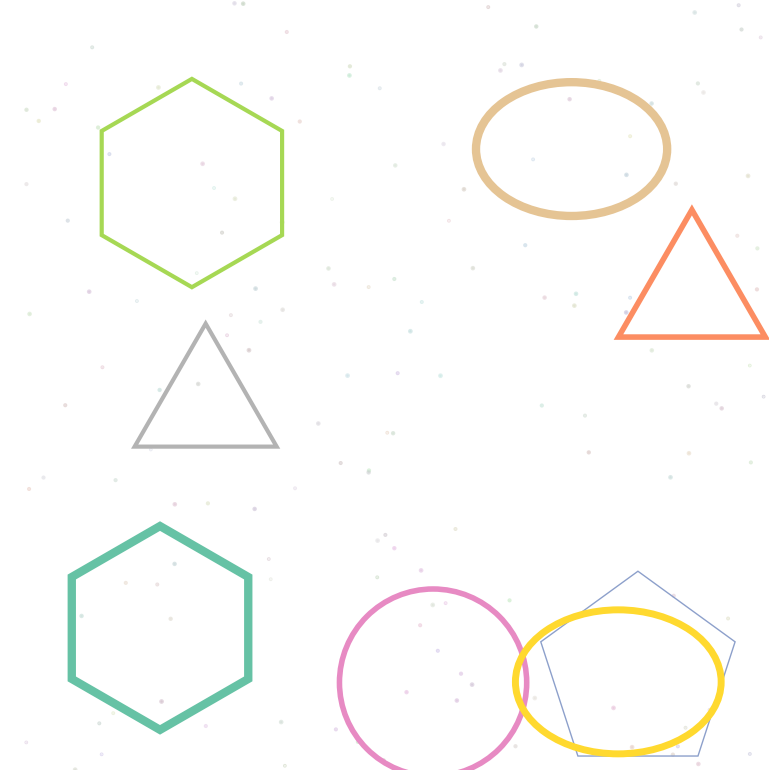[{"shape": "hexagon", "thickness": 3, "radius": 0.66, "center": [0.208, 0.184]}, {"shape": "triangle", "thickness": 2, "radius": 0.55, "center": [0.899, 0.617]}, {"shape": "pentagon", "thickness": 0.5, "radius": 0.66, "center": [0.828, 0.125]}, {"shape": "circle", "thickness": 2, "radius": 0.61, "center": [0.562, 0.113]}, {"shape": "hexagon", "thickness": 1.5, "radius": 0.68, "center": [0.249, 0.762]}, {"shape": "oval", "thickness": 2.5, "radius": 0.67, "center": [0.803, 0.114]}, {"shape": "oval", "thickness": 3, "radius": 0.62, "center": [0.742, 0.806]}, {"shape": "triangle", "thickness": 1.5, "radius": 0.53, "center": [0.267, 0.473]}]